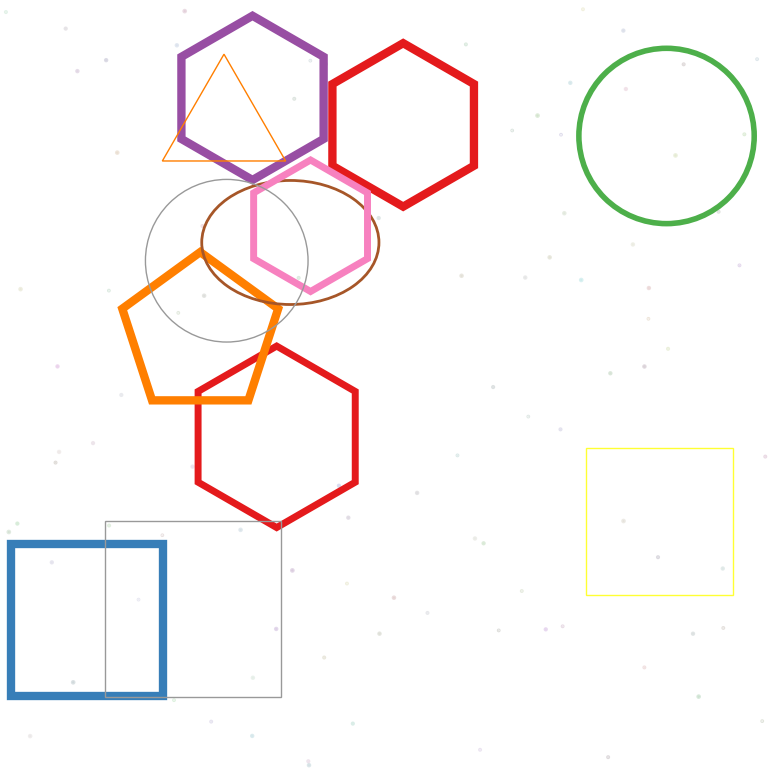[{"shape": "hexagon", "thickness": 3, "radius": 0.53, "center": [0.524, 0.838]}, {"shape": "hexagon", "thickness": 2.5, "radius": 0.59, "center": [0.359, 0.433]}, {"shape": "square", "thickness": 3, "radius": 0.49, "center": [0.113, 0.195]}, {"shape": "circle", "thickness": 2, "radius": 0.57, "center": [0.866, 0.823]}, {"shape": "hexagon", "thickness": 3, "radius": 0.53, "center": [0.328, 0.873]}, {"shape": "triangle", "thickness": 0.5, "radius": 0.46, "center": [0.291, 0.837]}, {"shape": "pentagon", "thickness": 3, "radius": 0.53, "center": [0.26, 0.566]}, {"shape": "square", "thickness": 0.5, "radius": 0.48, "center": [0.857, 0.322]}, {"shape": "oval", "thickness": 1, "radius": 0.58, "center": [0.377, 0.685]}, {"shape": "hexagon", "thickness": 2.5, "radius": 0.43, "center": [0.403, 0.707]}, {"shape": "square", "thickness": 0.5, "radius": 0.57, "center": [0.251, 0.209]}, {"shape": "circle", "thickness": 0.5, "radius": 0.53, "center": [0.294, 0.661]}]